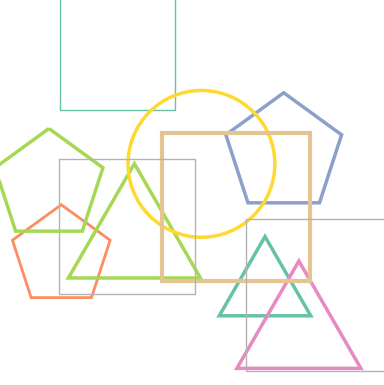[{"shape": "triangle", "thickness": 2.5, "radius": 0.69, "center": [0.688, 0.248]}, {"shape": "square", "thickness": 1, "radius": 0.75, "center": [0.306, 0.864]}, {"shape": "pentagon", "thickness": 2, "radius": 0.67, "center": [0.159, 0.335]}, {"shape": "pentagon", "thickness": 2.5, "radius": 0.79, "center": [0.737, 0.601]}, {"shape": "triangle", "thickness": 2.5, "radius": 0.93, "center": [0.776, 0.136]}, {"shape": "pentagon", "thickness": 2.5, "radius": 0.74, "center": [0.127, 0.519]}, {"shape": "triangle", "thickness": 2.5, "radius": 0.99, "center": [0.349, 0.377]}, {"shape": "circle", "thickness": 2.5, "radius": 0.95, "center": [0.523, 0.574]}, {"shape": "square", "thickness": 3, "radius": 0.96, "center": [0.612, 0.463]}, {"shape": "square", "thickness": 1, "radius": 0.99, "center": [0.837, 0.233]}, {"shape": "square", "thickness": 1, "radius": 0.88, "center": [0.33, 0.412]}]